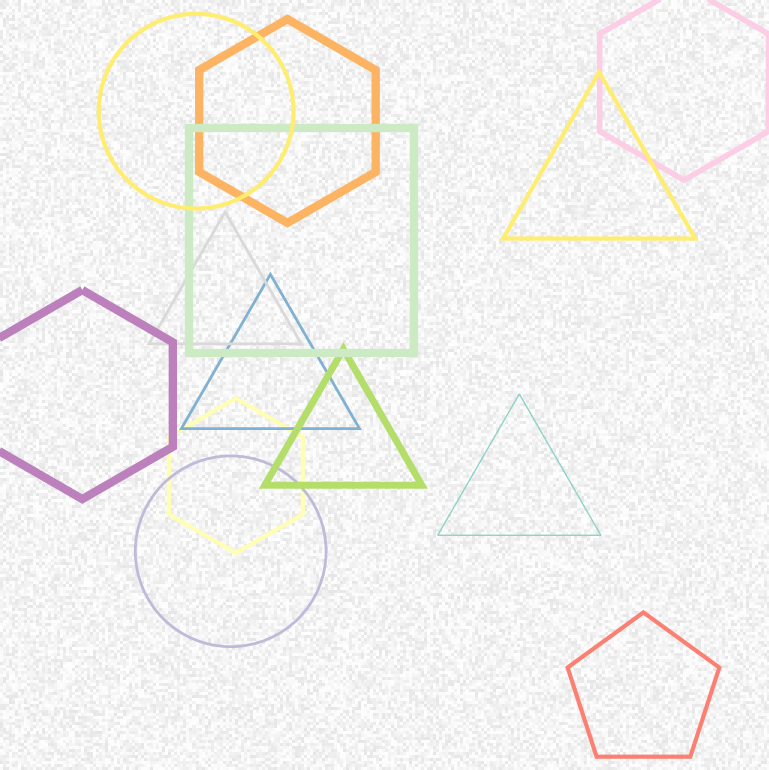[{"shape": "triangle", "thickness": 0.5, "radius": 0.61, "center": [0.674, 0.366]}, {"shape": "hexagon", "thickness": 1.5, "radius": 0.5, "center": [0.306, 0.382]}, {"shape": "circle", "thickness": 1, "radius": 0.62, "center": [0.3, 0.284]}, {"shape": "pentagon", "thickness": 1.5, "radius": 0.52, "center": [0.836, 0.101]}, {"shape": "triangle", "thickness": 1, "radius": 0.67, "center": [0.351, 0.51]}, {"shape": "hexagon", "thickness": 3, "radius": 0.66, "center": [0.373, 0.843]}, {"shape": "triangle", "thickness": 2.5, "radius": 0.59, "center": [0.446, 0.429]}, {"shape": "hexagon", "thickness": 2, "radius": 0.63, "center": [0.888, 0.893]}, {"shape": "triangle", "thickness": 1, "radius": 0.57, "center": [0.292, 0.611]}, {"shape": "hexagon", "thickness": 3, "radius": 0.68, "center": [0.107, 0.488]}, {"shape": "square", "thickness": 3, "radius": 0.73, "center": [0.391, 0.688]}, {"shape": "triangle", "thickness": 1.5, "radius": 0.72, "center": [0.778, 0.762]}, {"shape": "circle", "thickness": 1.5, "radius": 0.63, "center": [0.255, 0.856]}]